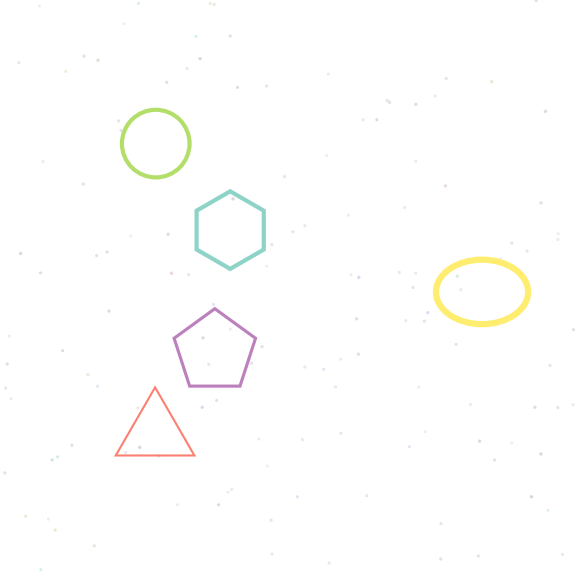[{"shape": "hexagon", "thickness": 2, "radius": 0.34, "center": [0.399, 0.601]}, {"shape": "triangle", "thickness": 1, "radius": 0.39, "center": [0.269, 0.25]}, {"shape": "circle", "thickness": 2, "radius": 0.29, "center": [0.27, 0.75]}, {"shape": "pentagon", "thickness": 1.5, "radius": 0.37, "center": [0.372, 0.39]}, {"shape": "oval", "thickness": 3, "radius": 0.4, "center": [0.835, 0.494]}]